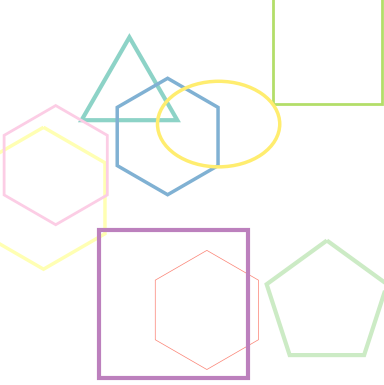[{"shape": "triangle", "thickness": 3, "radius": 0.72, "center": [0.336, 0.76]}, {"shape": "hexagon", "thickness": 2.5, "radius": 0.92, "center": [0.113, 0.485]}, {"shape": "hexagon", "thickness": 0.5, "radius": 0.77, "center": [0.537, 0.195]}, {"shape": "hexagon", "thickness": 2.5, "radius": 0.76, "center": [0.435, 0.645]}, {"shape": "square", "thickness": 2, "radius": 0.71, "center": [0.851, 0.873]}, {"shape": "hexagon", "thickness": 2, "radius": 0.77, "center": [0.145, 0.571]}, {"shape": "square", "thickness": 3, "radius": 0.97, "center": [0.45, 0.21]}, {"shape": "pentagon", "thickness": 3, "radius": 0.82, "center": [0.849, 0.211]}, {"shape": "oval", "thickness": 2.5, "radius": 0.79, "center": [0.568, 0.678]}]